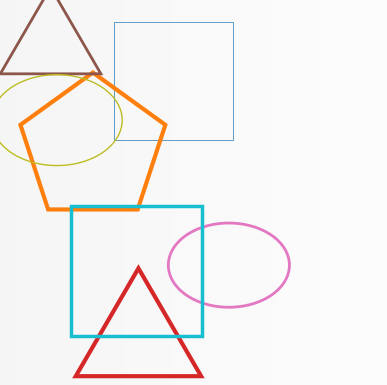[{"shape": "square", "thickness": 0.5, "radius": 0.77, "center": [0.448, 0.789]}, {"shape": "pentagon", "thickness": 3, "radius": 0.98, "center": [0.24, 0.615]}, {"shape": "triangle", "thickness": 3, "radius": 0.93, "center": [0.357, 0.116]}, {"shape": "triangle", "thickness": 2, "radius": 0.75, "center": [0.131, 0.883]}, {"shape": "oval", "thickness": 2, "radius": 0.78, "center": [0.591, 0.311]}, {"shape": "oval", "thickness": 1, "radius": 0.84, "center": [0.147, 0.688]}, {"shape": "square", "thickness": 2.5, "radius": 0.85, "center": [0.353, 0.295]}]